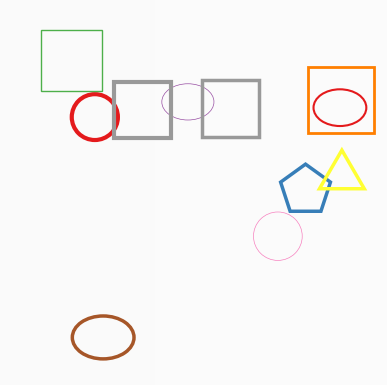[{"shape": "circle", "thickness": 3, "radius": 0.3, "center": [0.245, 0.696]}, {"shape": "oval", "thickness": 1.5, "radius": 0.34, "center": [0.877, 0.72]}, {"shape": "pentagon", "thickness": 2.5, "radius": 0.34, "center": [0.788, 0.506]}, {"shape": "square", "thickness": 1, "radius": 0.39, "center": [0.185, 0.843]}, {"shape": "oval", "thickness": 0.5, "radius": 0.34, "center": [0.485, 0.735]}, {"shape": "square", "thickness": 2, "radius": 0.43, "center": [0.88, 0.74]}, {"shape": "triangle", "thickness": 2.5, "radius": 0.33, "center": [0.882, 0.543]}, {"shape": "oval", "thickness": 2.5, "radius": 0.4, "center": [0.266, 0.124]}, {"shape": "circle", "thickness": 0.5, "radius": 0.31, "center": [0.717, 0.386]}, {"shape": "square", "thickness": 3, "radius": 0.36, "center": [0.368, 0.713]}, {"shape": "square", "thickness": 2.5, "radius": 0.37, "center": [0.595, 0.718]}]